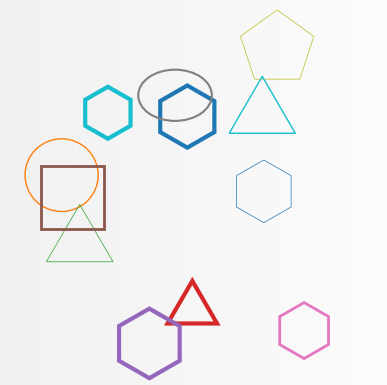[{"shape": "hexagon", "thickness": 0.5, "radius": 0.41, "center": [0.681, 0.503]}, {"shape": "hexagon", "thickness": 3, "radius": 0.4, "center": [0.483, 0.697]}, {"shape": "circle", "thickness": 1, "radius": 0.47, "center": [0.159, 0.545]}, {"shape": "triangle", "thickness": 0.5, "radius": 0.5, "center": [0.206, 0.37]}, {"shape": "triangle", "thickness": 3, "radius": 0.37, "center": [0.496, 0.197]}, {"shape": "hexagon", "thickness": 3, "radius": 0.45, "center": [0.385, 0.108]}, {"shape": "square", "thickness": 2, "radius": 0.4, "center": [0.187, 0.487]}, {"shape": "hexagon", "thickness": 2, "radius": 0.36, "center": [0.785, 0.141]}, {"shape": "oval", "thickness": 1.5, "radius": 0.48, "center": [0.452, 0.753]}, {"shape": "pentagon", "thickness": 0.5, "radius": 0.5, "center": [0.715, 0.875]}, {"shape": "triangle", "thickness": 1, "radius": 0.49, "center": [0.677, 0.703]}, {"shape": "hexagon", "thickness": 3, "radius": 0.34, "center": [0.278, 0.707]}]